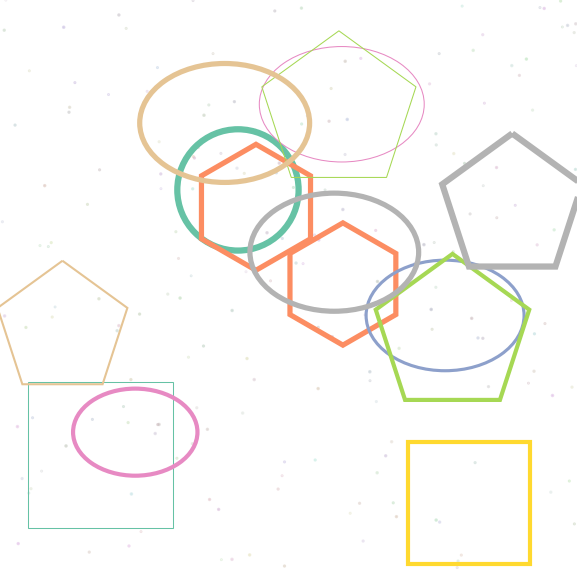[{"shape": "circle", "thickness": 3, "radius": 0.53, "center": [0.412, 0.67]}, {"shape": "square", "thickness": 0.5, "radius": 0.63, "center": [0.174, 0.211]}, {"shape": "hexagon", "thickness": 2.5, "radius": 0.53, "center": [0.594, 0.507]}, {"shape": "hexagon", "thickness": 2.5, "radius": 0.55, "center": [0.443, 0.64]}, {"shape": "oval", "thickness": 1.5, "radius": 0.68, "center": [0.771, 0.453]}, {"shape": "oval", "thickness": 2, "radius": 0.54, "center": [0.234, 0.251]}, {"shape": "oval", "thickness": 0.5, "radius": 0.71, "center": [0.592, 0.819]}, {"shape": "pentagon", "thickness": 2, "radius": 0.7, "center": [0.784, 0.42]}, {"shape": "pentagon", "thickness": 0.5, "radius": 0.7, "center": [0.587, 0.805]}, {"shape": "square", "thickness": 2, "radius": 0.53, "center": [0.811, 0.128]}, {"shape": "oval", "thickness": 2.5, "radius": 0.74, "center": [0.389, 0.786]}, {"shape": "pentagon", "thickness": 1, "radius": 0.59, "center": [0.108, 0.429]}, {"shape": "oval", "thickness": 2.5, "radius": 0.73, "center": [0.579, 0.562]}, {"shape": "pentagon", "thickness": 3, "radius": 0.64, "center": [0.887, 0.641]}]